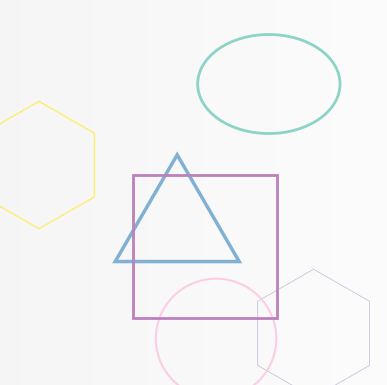[{"shape": "oval", "thickness": 2, "radius": 0.92, "center": [0.694, 0.782]}, {"shape": "hexagon", "thickness": 0.5, "radius": 0.83, "center": [0.809, 0.134]}, {"shape": "triangle", "thickness": 2.5, "radius": 0.92, "center": [0.457, 0.413]}, {"shape": "circle", "thickness": 1.5, "radius": 0.78, "center": [0.558, 0.121]}, {"shape": "square", "thickness": 2, "radius": 0.93, "center": [0.528, 0.36]}, {"shape": "hexagon", "thickness": 1, "radius": 0.83, "center": [0.101, 0.571]}]